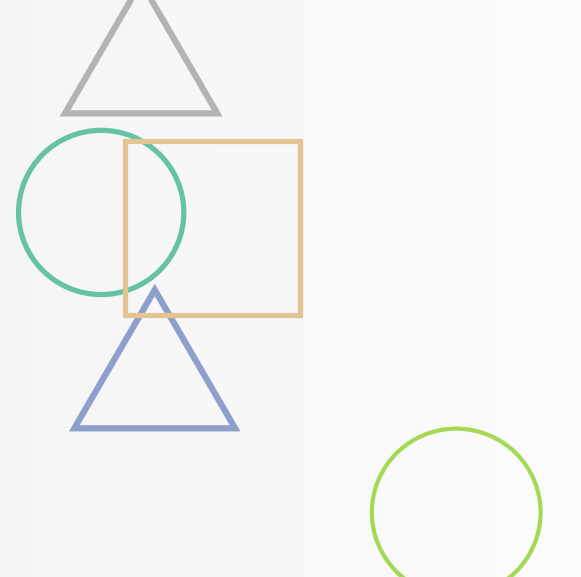[{"shape": "circle", "thickness": 2.5, "radius": 0.71, "center": [0.174, 0.631]}, {"shape": "triangle", "thickness": 3, "radius": 0.8, "center": [0.266, 0.337]}, {"shape": "circle", "thickness": 2, "radius": 0.73, "center": [0.785, 0.112]}, {"shape": "square", "thickness": 2.5, "radius": 0.75, "center": [0.366, 0.604]}, {"shape": "triangle", "thickness": 3, "radius": 0.76, "center": [0.243, 0.878]}]